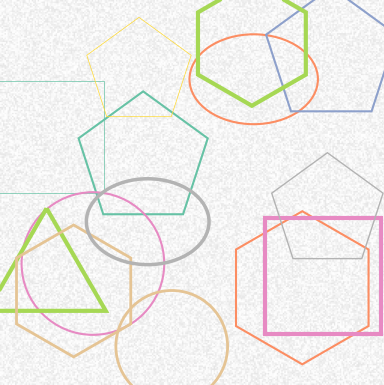[{"shape": "square", "thickness": 0.5, "radius": 0.72, "center": [0.126, 0.644]}, {"shape": "pentagon", "thickness": 1.5, "radius": 0.88, "center": [0.372, 0.586]}, {"shape": "oval", "thickness": 1.5, "radius": 0.83, "center": [0.659, 0.794]}, {"shape": "hexagon", "thickness": 1.5, "radius": 0.99, "center": [0.785, 0.253]}, {"shape": "pentagon", "thickness": 1.5, "radius": 0.89, "center": [0.861, 0.855]}, {"shape": "circle", "thickness": 1.5, "radius": 0.93, "center": [0.241, 0.316]}, {"shape": "square", "thickness": 3, "radius": 0.76, "center": [0.839, 0.283]}, {"shape": "hexagon", "thickness": 3, "radius": 0.81, "center": [0.654, 0.887]}, {"shape": "triangle", "thickness": 3, "radius": 0.89, "center": [0.121, 0.281]}, {"shape": "pentagon", "thickness": 0.5, "radius": 0.71, "center": [0.361, 0.812]}, {"shape": "circle", "thickness": 2, "radius": 0.73, "center": [0.446, 0.1]}, {"shape": "hexagon", "thickness": 2, "radius": 0.86, "center": [0.191, 0.244]}, {"shape": "oval", "thickness": 2.5, "radius": 0.8, "center": [0.384, 0.424]}, {"shape": "pentagon", "thickness": 1, "radius": 0.76, "center": [0.85, 0.451]}]